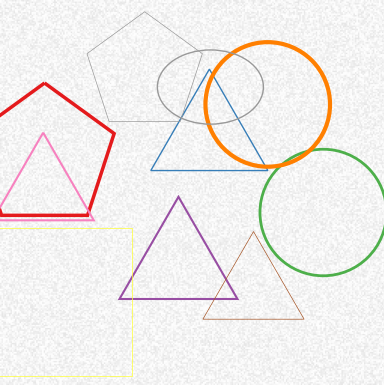[{"shape": "pentagon", "thickness": 2.5, "radius": 0.95, "center": [0.116, 0.594]}, {"shape": "triangle", "thickness": 1, "radius": 0.88, "center": [0.544, 0.645]}, {"shape": "circle", "thickness": 2, "radius": 0.82, "center": [0.84, 0.448]}, {"shape": "triangle", "thickness": 1.5, "radius": 0.88, "center": [0.464, 0.312]}, {"shape": "circle", "thickness": 3, "radius": 0.81, "center": [0.695, 0.729]}, {"shape": "square", "thickness": 0.5, "radius": 0.96, "center": [0.15, 0.215]}, {"shape": "triangle", "thickness": 0.5, "radius": 0.76, "center": [0.658, 0.247]}, {"shape": "triangle", "thickness": 1.5, "radius": 0.76, "center": [0.112, 0.504]}, {"shape": "pentagon", "thickness": 0.5, "radius": 0.79, "center": [0.376, 0.812]}, {"shape": "oval", "thickness": 1, "radius": 0.69, "center": [0.547, 0.774]}]